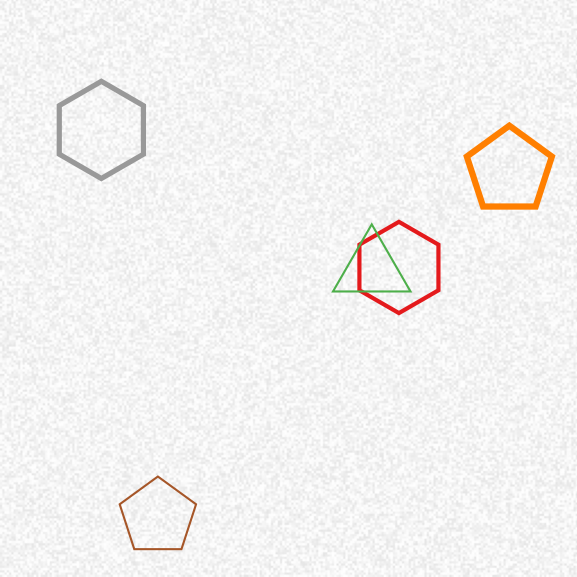[{"shape": "hexagon", "thickness": 2, "radius": 0.4, "center": [0.691, 0.536]}, {"shape": "triangle", "thickness": 1, "radius": 0.39, "center": [0.644, 0.533]}, {"shape": "pentagon", "thickness": 3, "radius": 0.39, "center": [0.882, 0.704]}, {"shape": "pentagon", "thickness": 1, "radius": 0.35, "center": [0.273, 0.104]}, {"shape": "hexagon", "thickness": 2.5, "radius": 0.42, "center": [0.175, 0.774]}]